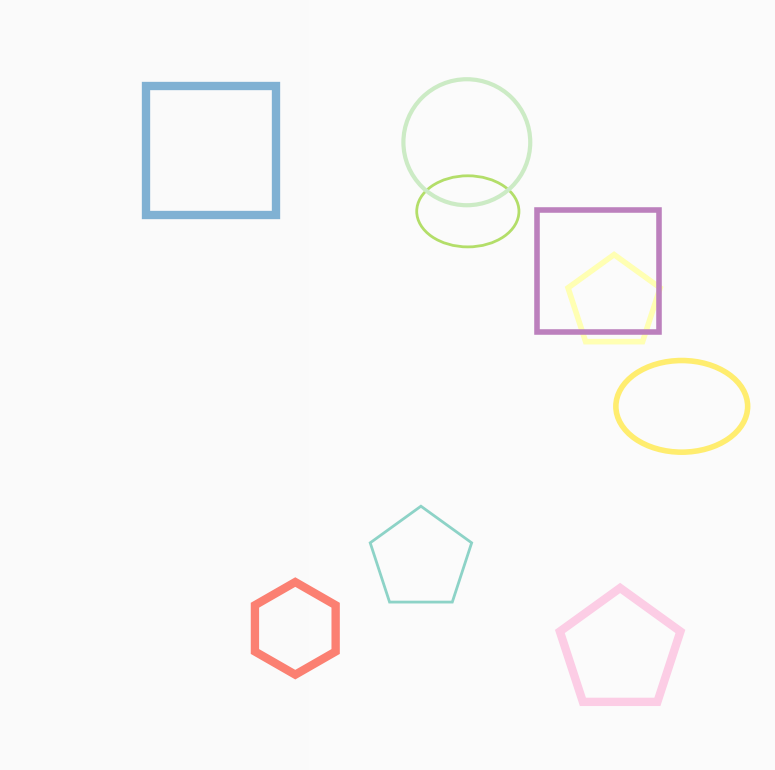[{"shape": "pentagon", "thickness": 1, "radius": 0.34, "center": [0.543, 0.274]}, {"shape": "pentagon", "thickness": 2, "radius": 0.31, "center": [0.792, 0.607]}, {"shape": "hexagon", "thickness": 3, "radius": 0.3, "center": [0.381, 0.184]}, {"shape": "square", "thickness": 3, "radius": 0.42, "center": [0.272, 0.804]}, {"shape": "oval", "thickness": 1, "radius": 0.33, "center": [0.604, 0.726]}, {"shape": "pentagon", "thickness": 3, "radius": 0.41, "center": [0.8, 0.155]}, {"shape": "square", "thickness": 2, "radius": 0.39, "center": [0.772, 0.648]}, {"shape": "circle", "thickness": 1.5, "radius": 0.41, "center": [0.602, 0.815]}, {"shape": "oval", "thickness": 2, "radius": 0.43, "center": [0.88, 0.472]}]